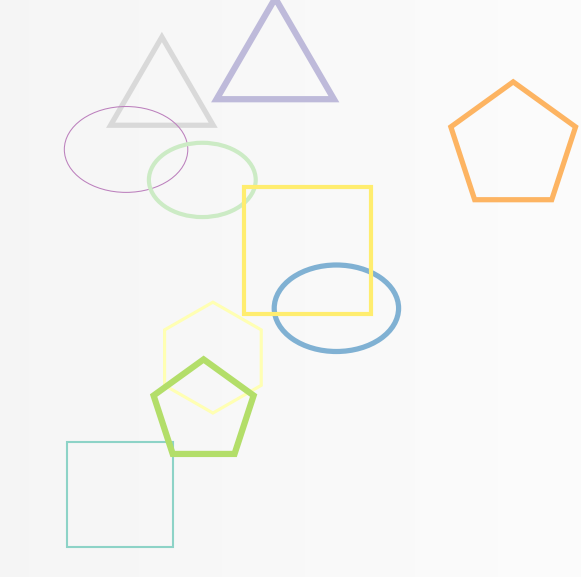[{"shape": "square", "thickness": 1, "radius": 0.46, "center": [0.206, 0.143]}, {"shape": "hexagon", "thickness": 1.5, "radius": 0.48, "center": [0.366, 0.38]}, {"shape": "triangle", "thickness": 3, "radius": 0.58, "center": [0.474, 0.886]}, {"shape": "oval", "thickness": 2.5, "radius": 0.53, "center": [0.579, 0.465]}, {"shape": "pentagon", "thickness": 2.5, "radius": 0.56, "center": [0.883, 0.745]}, {"shape": "pentagon", "thickness": 3, "radius": 0.45, "center": [0.35, 0.286]}, {"shape": "triangle", "thickness": 2.5, "radius": 0.51, "center": [0.279, 0.833]}, {"shape": "oval", "thickness": 0.5, "radius": 0.53, "center": [0.217, 0.74]}, {"shape": "oval", "thickness": 2, "radius": 0.46, "center": [0.348, 0.688]}, {"shape": "square", "thickness": 2, "radius": 0.55, "center": [0.529, 0.565]}]